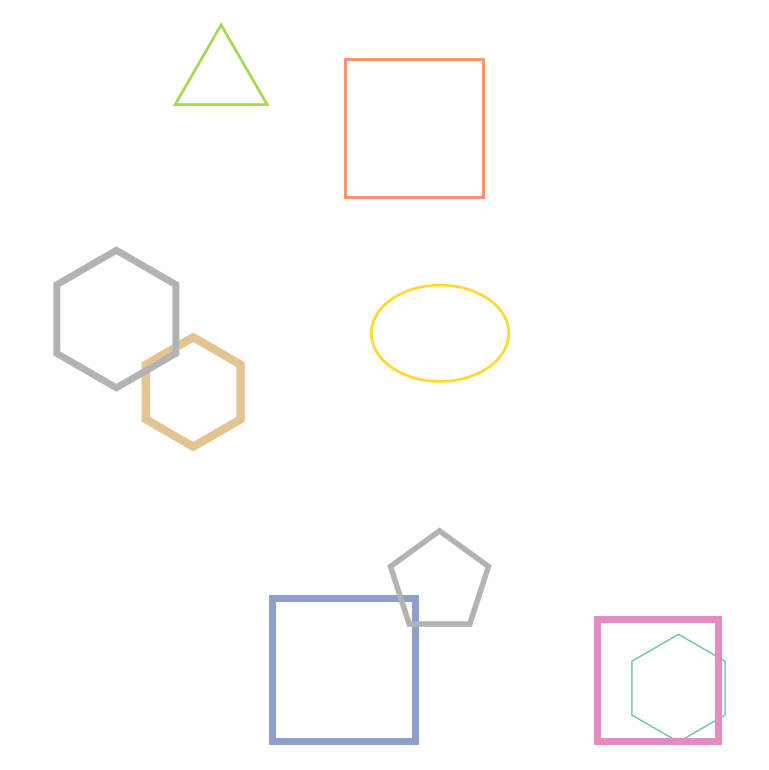[{"shape": "hexagon", "thickness": 0.5, "radius": 0.35, "center": [0.881, 0.106]}, {"shape": "square", "thickness": 1, "radius": 0.45, "center": [0.537, 0.834]}, {"shape": "square", "thickness": 2.5, "radius": 0.47, "center": [0.446, 0.13]}, {"shape": "square", "thickness": 2.5, "radius": 0.39, "center": [0.854, 0.117]}, {"shape": "triangle", "thickness": 1, "radius": 0.34, "center": [0.287, 0.899]}, {"shape": "oval", "thickness": 1, "radius": 0.45, "center": [0.572, 0.567]}, {"shape": "hexagon", "thickness": 3, "radius": 0.36, "center": [0.251, 0.491]}, {"shape": "pentagon", "thickness": 2, "radius": 0.33, "center": [0.571, 0.244]}, {"shape": "hexagon", "thickness": 2.5, "radius": 0.45, "center": [0.151, 0.586]}]